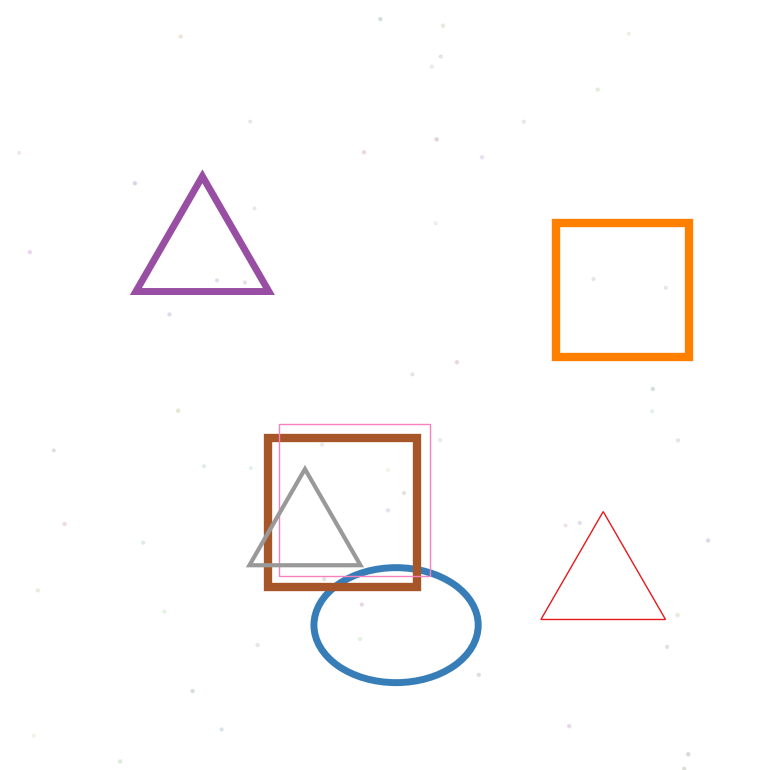[{"shape": "triangle", "thickness": 0.5, "radius": 0.47, "center": [0.783, 0.242]}, {"shape": "oval", "thickness": 2.5, "radius": 0.53, "center": [0.514, 0.188]}, {"shape": "triangle", "thickness": 2.5, "radius": 0.5, "center": [0.263, 0.671]}, {"shape": "square", "thickness": 3, "radius": 0.43, "center": [0.808, 0.623]}, {"shape": "square", "thickness": 3, "radius": 0.49, "center": [0.445, 0.335]}, {"shape": "square", "thickness": 0.5, "radius": 0.49, "center": [0.461, 0.35]}, {"shape": "triangle", "thickness": 1.5, "radius": 0.42, "center": [0.396, 0.308]}]